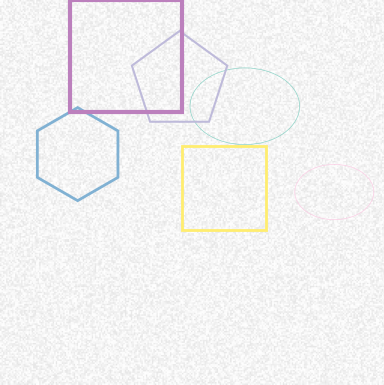[{"shape": "oval", "thickness": 0.5, "radius": 0.71, "center": [0.636, 0.724]}, {"shape": "pentagon", "thickness": 1.5, "radius": 0.65, "center": [0.466, 0.789]}, {"shape": "hexagon", "thickness": 2, "radius": 0.6, "center": [0.202, 0.6]}, {"shape": "oval", "thickness": 0.5, "radius": 0.51, "center": [0.868, 0.501]}, {"shape": "square", "thickness": 3, "radius": 0.73, "center": [0.327, 0.855]}, {"shape": "square", "thickness": 2, "radius": 0.55, "center": [0.582, 0.512]}]